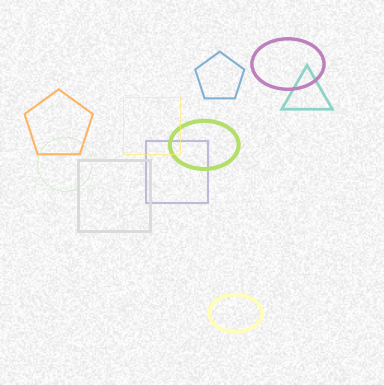[{"shape": "triangle", "thickness": 2, "radius": 0.38, "center": [0.798, 0.754]}, {"shape": "oval", "thickness": 2.5, "radius": 0.34, "center": [0.612, 0.186]}, {"shape": "square", "thickness": 1.5, "radius": 0.41, "center": [0.46, 0.553]}, {"shape": "pentagon", "thickness": 1.5, "radius": 0.34, "center": [0.571, 0.799]}, {"shape": "pentagon", "thickness": 1.5, "radius": 0.47, "center": [0.153, 0.675]}, {"shape": "oval", "thickness": 3, "radius": 0.45, "center": [0.53, 0.624]}, {"shape": "square", "thickness": 2, "radius": 0.47, "center": [0.296, 0.492]}, {"shape": "oval", "thickness": 2.5, "radius": 0.47, "center": [0.748, 0.834]}, {"shape": "circle", "thickness": 0.5, "radius": 0.35, "center": [0.168, 0.573]}, {"shape": "square", "thickness": 0.5, "radius": 0.37, "center": [0.394, 0.674]}]